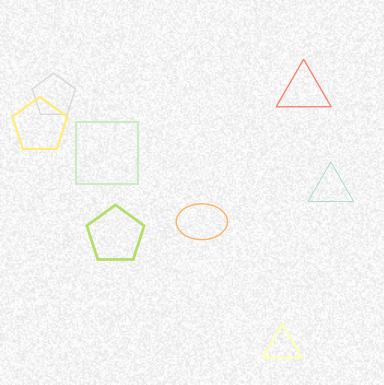[{"shape": "triangle", "thickness": 0.5, "radius": 0.34, "center": [0.859, 0.511]}, {"shape": "triangle", "thickness": 1.5, "radius": 0.29, "center": [0.734, 0.1]}, {"shape": "triangle", "thickness": 1, "radius": 0.41, "center": [0.789, 0.764]}, {"shape": "oval", "thickness": 1, "radius": 0.33, "center": [0.524, 0.424]}, {"shape": "pentagon", "thickness": 2, "radius": 0.39, "center": [0.3, 0.389]}, {"shape": "pentagon", "thickness": 1, "radius": 0.3, "center": [0.14, 0.751]}, {"shape": "square", "thickness": 1.5, "radius": 0.4, "center": [0.278, 0.603]}, {"shape": "pentagon", "thickness": 1.5, "radius": 0.37, "center": [0.103, 0.674]}]